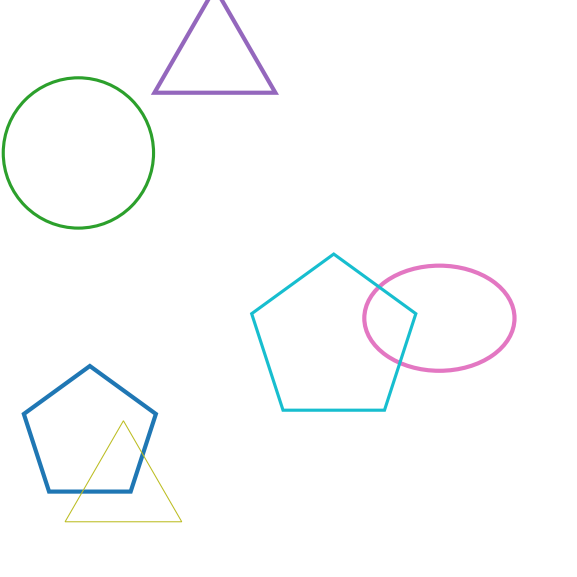[{"shape": "pentagon", "thickness": 2, "radius": 0.6, "center": [0.156, 0.245]}, {"shape": "circle", "thickness": 1.5, "radius": 0.65, "center": [0.136, 0.734]}, {"shape": "triangle", "thickness": 2, "radius": 0.6, "center": [0.372, 0.899]}, {"shape": "oval", "thickness": 2, "radius": 0.65, "center": [0.761, 0.448]}, {"shape": "triangle", "thickness": 0.5, "radius": 0.58, "center": [0.214, 0.154]}, {"shape": "pentagon", "thickness": 1.5, "radius": 0.75, "center": [0.578, 0.41]}]